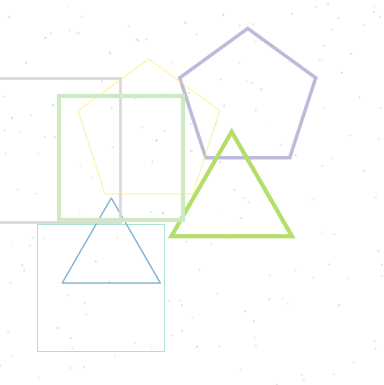[{"shape": "square", "thickness": 0.5, "radius": 0.82, "center": [0.26, 0.254]}, {"shape": "pentagon", "thickness": 2.5, "radius": 0.93, "center": [0.643, 0.74]}, {"shape": "triangle", "thickness": 1, "radius": 0.74, "center": [0.289, 0.338]}, {"shape": "triangle", "thickness": 3, "radius": 0.9, "center": [0.602, 0.477]}, {"shape": "square", "thickness": 2, "radius": 0.93, "center": [0.124, 0.611]}, {"shape": "square", "thickness": 3, "radius": 0.81, "center": [0.315, 0.59]}, {"shape": "pentagon", "thickness": 0.5, "radius": 0.97, "center": [0.387, 0.653]}]